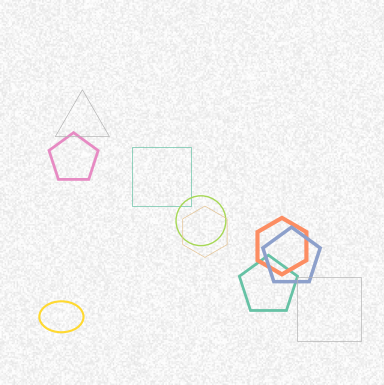[{"shape": "pentagon", "thickness": 2, "radius": 0.4, "center": [0.697, 0.258]}, {"shape": "square", "thickness": 0.5, "radius": 0.39, "center": [0.42, 0.542]}, {"shape": "hexagon", "thickness": 3, "radius": 0.37, "center": [0.732, 0.361]}, {"shape": "pentagon", "thickness": 2.5, "radius": 0.39, "center": [0.757, 0.332]}, {"shape": "pentagon", "thickness": 2, "radius": 0.34, "center": [0.191, 0.588]}, {"shape": "circle", "thickness": 1, "radius": 0.32, "center": [0.522, 0.427]}, {"shape": "oval", "thickness": 1.5, "radius": 0.29, "center": [0.16, 0.177]}, {"shape": "hexagon", "thickness": 0.5, "radius": 0.33, "center": [0.532, 0.398]}, {"shape": "triangle", "thickness": 0.5, "radius": 0.41, "center": [0.214, 0.686]}, {"shape": "square", "thickness": 0.5, "radius": 0.41, "center": [0.855, 0.197]}]